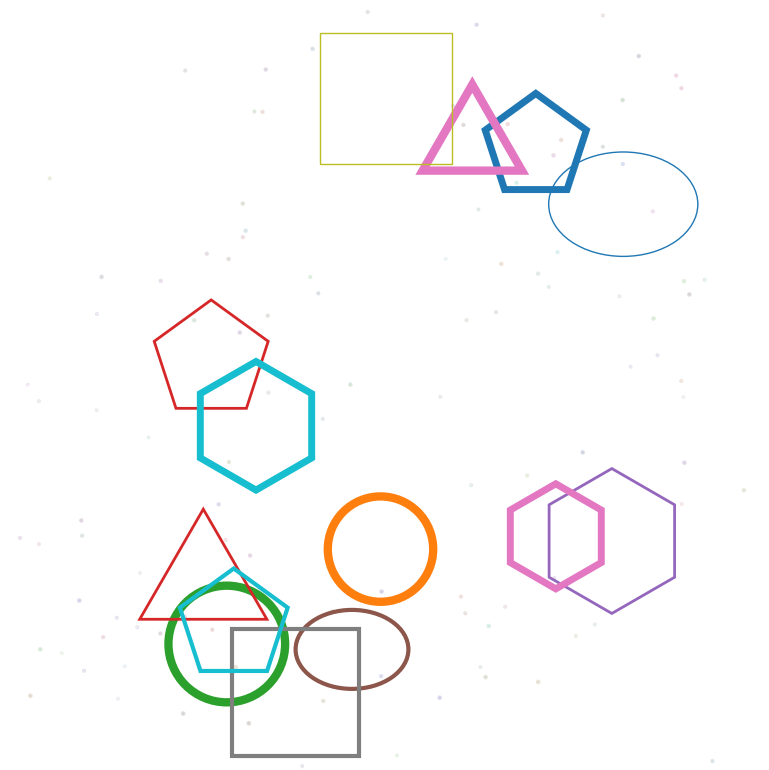[{"shape": "pentagon", "thickness": 2.5, "radius": 0.35, "center": [0.696, 0.81]}, {"shape": "oval", "thickness": 0.5, "radius": 0.48, "center": [0.809, 0.735]}, {"shape": "circle", "thickness": 3, "radius": 0.34, "center": [0.494, 0.287]}, {"shape": "circle", "thickness": 3, "radius": 0.38, "center": [0.295, 0.164]}, {"shape": "pentagon", "thickness": 1, "radius": 0.39, "center": [0.274, 0.533]}, {"shape": "triangle", "thickness": 1, "radius": 0.48, "center": [0.264, 0.243]}, {"shape": "hexagon", "thickness": 1, "radius": 0.47, "center": [0.795, 0.297]}, {"shape": "oval", "thickness": 1.5, "radius": 0.37, "center": [0.457, 0.157]}, {"shape": "hexagon", "thickness": 2.5, "radius": 0.34, "center": [0.722, 0.303]}, {"shape": "triangle", "thickness": 3, "radius": 0.37, "center": [0.613, 0.816]}, {"shape": "square", "thickness": 1.5, "radius": 0.41, "center": [0.384, 0.101]}, {"shape": "square", "thickness": 0.5, "radius": 0.43, "center": [0.501, 0.872]}, {"shape": "hexagon", "thickness": 2.5, "radius": 0.42, "center": [0.332, 0.447]}, {"shape": "pentagon", "thickness": 1.5, "radius": 0.37, "center": [0.304, 0.188]}]